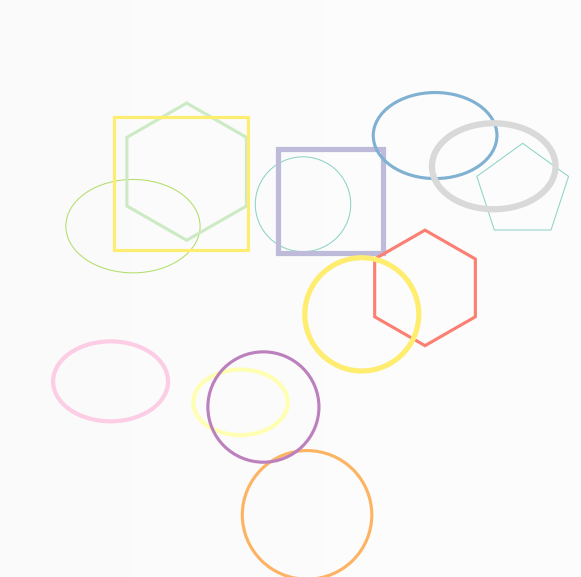[{"shape": "pentagon", "thickness": 0.5, "radius": 0.41, "center": [0.899, 0.668]}, {"shape": "circle", "thickness": 0.5, "radius": 0.41, "center": [0.521, 0.645]}, {"shape": "oval", "thickness": 2, "radius": 0.41, "center": [0.414, 0.302]}, {"shape": "square", "thickness": 2.5, "radius": 0.45, "center": [0.569, 0.652]}, {"shape": "hexagon", "thickness": 1.5, "radius": 0.5, "center": [0.731, 0.501]}, {"shape": "oval", "thickness": 1.5, "radius": 0.53, "center": [0.749, 0.764]}, {"shape": "circle", "thickness": 1.5, "radius": 0.56, "center": [0.528, 0.108]}, {"shape": "oval", "thickness": 0.5, "radius": 0.58, "center": [0.229, 0.608]}, {"shape": "oval", "thickness": 2, "radius": 0.49, "center": [0.19, 0.339]}, {"shape": "oval", "thickness": 3, "radius": 0.53, "center": [0.849, 0.711]}, {"shape": "circle", "thickness": 1.5, "radius": 0.48, "center": [0.453, 0.294]}, {"shape": "hexagon", "thickness": 1.5, "radius": 0.59, "center": [0.321, 0.702]}, {"shape": "circle", "thickness": 2.5, "radius": 0.49, "center": [0.622, 0.455]}, {"shape": "square", "thickness": 1.5, "radius": 0.57, "center": [0.311, 0.682]}]